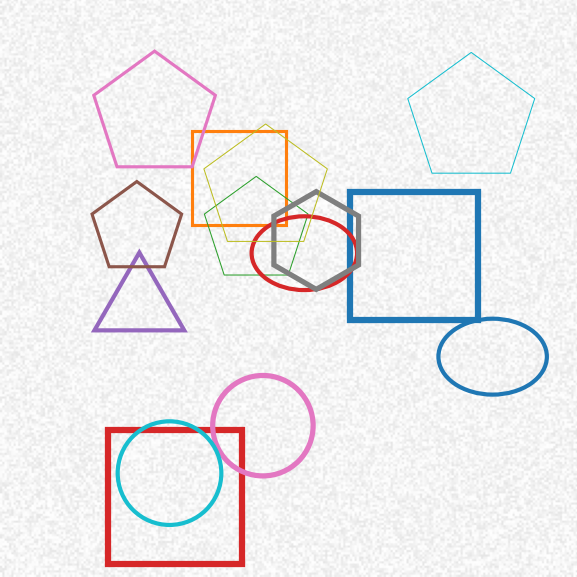[{"shape": "oval", "thickness": 2, "radius": 0.47, "center": [0.853, 0.382]}, {"shape": "square", "thickness": 3, "radius": 0.56, "center": [0.717, 0.556]}, {"shape": "square", "thickness": 1.5, "radius": 0.41, "center": [0.414, 0.691]}, {"shape": "pentagon", "thickness": 0.5, "radius": 0.47, "center": [0.444, 0.599]}, {"shape": "square", "thickness": 3, "radius": 0.58, "center": [0.302, 0.139]}, {"shape": "oval", "thickness": 2, "radius": 0.46, "center": [0.527, 0.561]}, {"shape": "triangle", "thickness": 2, "radius": 0.45, "center": [0.241, 0.472]}, {"shape": "pentagon", "thickness": 1.5, "radius": 0.41, "center": [0.237, 0.603]}, {"shape": "pentagon", "thickness": 1.5, "radius": 0.55, "center": [0.268, 0.8]}, {"shape": "circle", "thickness": 2.5, "radius": 0.43, "center": [0.455, 0.262]}, {"shape": "hexagon", "thickness": 2.5, "radius": 0.42, "center": [0.548, 0.583]}, {"shape": "pentagon", "thickness": 0.5, "radius": 0.56, "center": [0.46, 0.672]}, {"shape": "pentagon", "thickness": 0.5, "radius": 0.58, "center": [0.816, 0.793]}, {"shape": "circle", "thickness": 2, "radius": 0.45, "center": [0.294, 0.18]}]